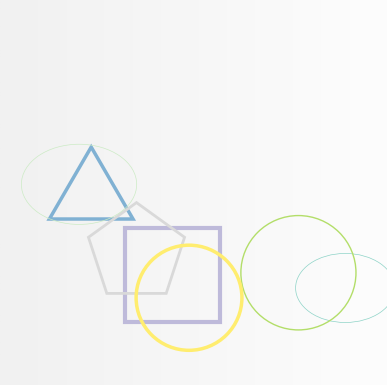[{"shape": "oval", "thickness": 0.5, "radius": 0.64, "center": [0.891, 0.252]}, {"shape": "square", "thickness": 3, "radius": 0.61, "center": [0.445, 0.285]}, {"shape": "triangle", "thickness": 2.5, "radius": 0.62, "center": [0.235, 0.493]}, {"shape": "circle", "thickness": 1, "radius": 0.74, "center": [0.77, 0.292]}, {"shape": "pentagon", "thickness": 2, "radius": 0.65, "center": [0.352, 0.343]}, {"shape": "oval", "thickness": 0.5, "radius": 0.74, "center": [0.204, 0.521]}, {"shape": "circle", "thickness": 2.5, "radius": 0.68, "center": [0.488, 0.227]}]